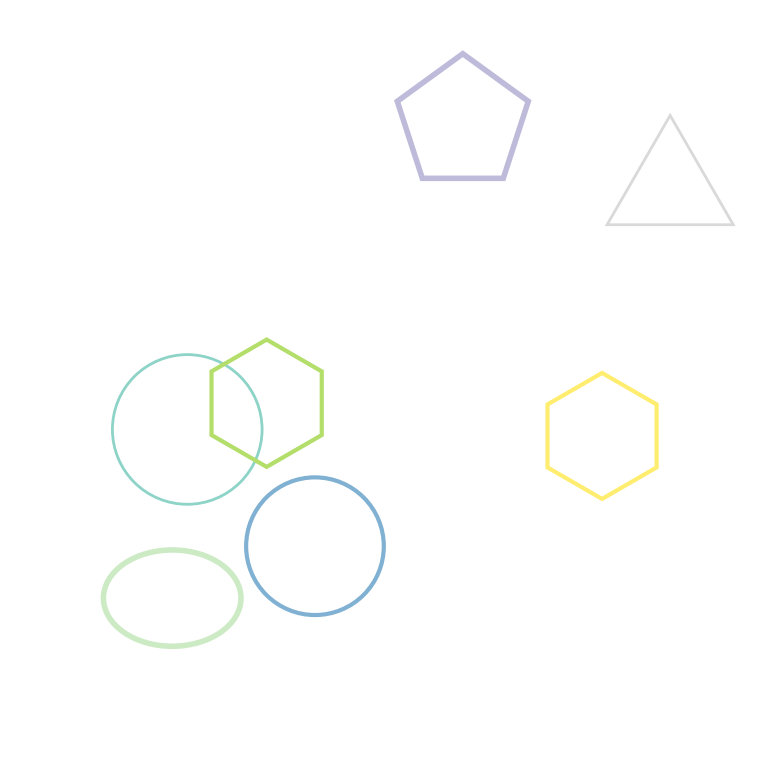[{"shape": "circle", "thickness": 1, "radius": 0.49, "center": [0.243, 0.442]}, {"shape": "pentagon", "thickness": 2, "radius": 0.45, "center": [0.601, 0.841]}, {"shape": "circle", "thickness": 1.5, "radius": 0.45, "center": [0.409, 0.291]}, {"shape": "hexagon", "thickness": 1.5, "radius": 0.41, "center": [0.346, 0.476]}, {"shape": "triangle", "thickness": 1, "radius": 0.47, "center": [0.87, 0.755]}, {"shape": "oval", "thickness": 2, "radius": 0.45, "center": [0.224, 0.223]}, {"shape": "hexagon", "thickness": 1.5, "radius": 0.41, "center": [0.782, 0.434]}]